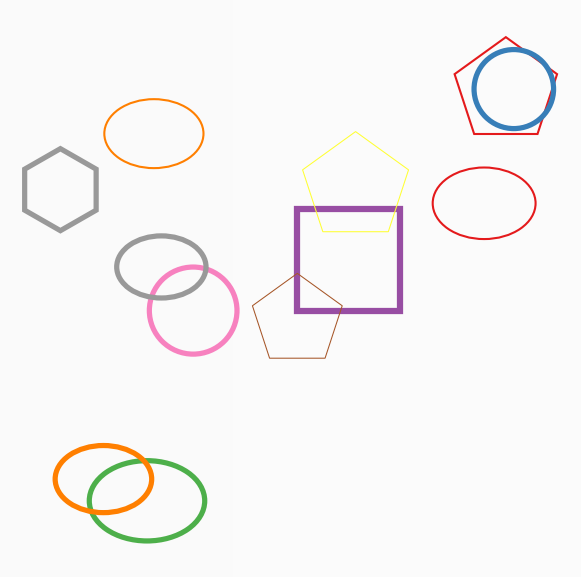[{"shape": "oval", "thickness": 1, "radius": 0.44, "center": [0.833, 0.647]}, {"shape": "pentagon", "thickness": 1, "radius": 0.46, "center": [0.87, 0.842]}, {"shape": "circle", "thickness": 2.5, "radius": 0.34, "center": [0.884, 0.845]}, {"shape": "oval", "thickness": 2.5, "radius": 0.5, "center": [0.253, 0.132]}, {"shape": "square", "thickness": 3, "radius": 0.44, "center": [0.599, 0.548]}, {"shape": "oval", "thickness": 1, "radius": 0.43, "center": [0.265, 0.768]}, {"shape": "oval", "thickness": 2.5, "radius": 0.42, "center": [0.178, 0.17]}, {"shape": "pentagon", "thickness": 0.5, "radius": 0.48, "center": [0.612, 0.675]}, {"shape": "pentagon", "thickness": 0.5, "radius": 0.41, "center": [0.512, 0.445]}, {"shape": "circle", "thickness": 2.5, "radius": 0.38, "center": [0.332, 0.461]}, {"shape": "oval", "thickness": 2.5, "radius": 0.38, "center": [0.278, 0.537]}, {"shape": "hexagon", "thickness": 2.5, "radius": 0.35, "center": [0.104, 0.671]}]